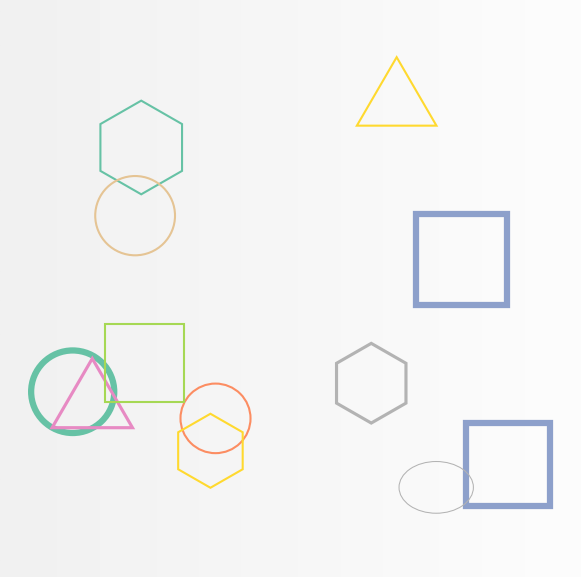[{"shape": "circle", "thickness": 3, "radius": 0.36, "center": [0.125, 0.321]}, {"shape": "hexagon", "thickness": 1, "radius": 0.41, "center": [0.243, 0.744]}, {"shape": "circle", "thickness": 1, "radius": 0.3, "center": [0.371, 0.275]}, {"shape": "square", "thickness": 3, "radius": 0.39, "center": [0.794, 0.55]}, {"shape": "square", "thickness": 3, "radius": 0.36, "center": [0.874, 0.195]}, {"shape": "triangle", "thickness": 1.5, "radius": 0.4, "center": [0.159, 0.298]}, {"shape": "square", "thickness": 1, "radius": 0.34, "center": [0.248, 0.371]}, {"shape": "hexagon", "thickness": 1, "radius": 0.32, "center": [0.362, 0.219]}, {"shape": "triangle", "thickness": 1, "radius": 0.4, "center": [0.682, 0.821]}, {"shape": "circle", "thickness": 1, "radius": 0.34, "center": [0.232, 0.626]}, {"shape": "hexagon", "thickness": 1.5, "radius": 0.34, "center": [0.639, 0.336]}, {"shape": "oval", "thickness": 0.5, "radius": 0.32, "center": [0.75, 0.155]}]